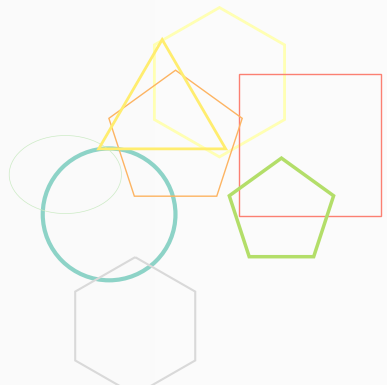[{"shape": "circle", "thickness": 3, "radius": 0.86, "center": [0.282, 0.443]}, {"shape": "hexagon", "thickness": 2, "radius": 0.97, "center": [0.566, 0.786]}, {"shape": "square", "thickness": 1, "radius": 0.92, "center": [0.8, 0.623]}, {"shape": "pentagon", "thickness": 1, "radius": 0.9, "center": [0.453, 0.637]}, {"shape": "pentagon", "thickness": 2.5, "radius": 0.71, "center": [0.726, 0.448]}, {"shape": "hexagon", "thickness": 1.5, "radius": 0.89, "center": [0.349, 0.153]}, {"shape": "oval", "thickness": 0.5, "radius": 0.72, "center": [0.169, 0.547]}, {"shape": "triangle", "thickness": 2, "radius": 0.95, "center": [0.419, 0.708]}]